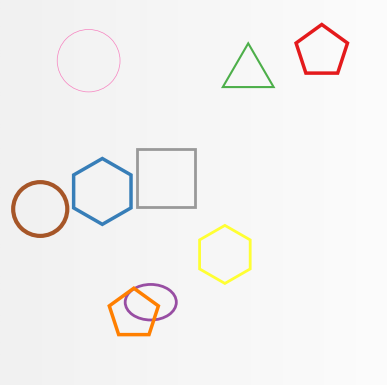[{"shape": "pentagon", "thickness": 2.5, "radius": 0.35, "center": [0.83, 0.867]}, {"shape": "hexagon", "thickness": 2.5, "radius": 0.43, "center": [0.264, 0.503]}, {"shape": "triangle", "thickness": 1.5, "radius": 0.38, "center": [0.641, 0.812]}, {"shape": "oval", "thickness": 2, "radius": 0.33, "center": [0.389, 0.215]}, {"shape": "pentagon", "thickness": 2.5, "radius": 0.33, "center": [0.345, 0.185]}, {"shape": "hexagon", "thickness": 2, "radius": 0.38, "center": [0.58, 0.339]}, {"shape": "circle", "thickness": 3, "radius": 0.35, "center": [0.104, 0.457]}, {"shape": "circle", "thickness": 0.5, "radius": 0.41, "center": [0.229, 0.842]}, {"shape": "square", "thickness": 2, "radius": 0.38, "center": [0.429, 0.538]}]